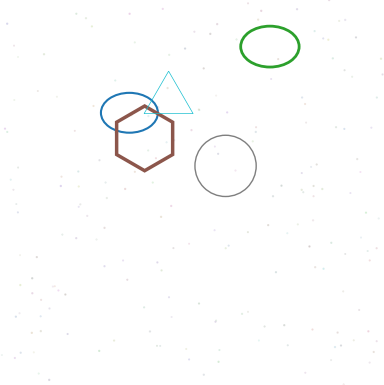[{"shape": "oval", "thickness": 1.5, "radius": 0.37, "center": [0.336, 0.707]}, {"shape": "oval", "thickness": 2, "radius": 0.38, "center": [0.701, 0.879]}, {"shape": "hexagon", "thickness": 2.5, "radius": 0.42, "center": [0.376, 0.641]}, {"shape": "circle", "thickness": 1, "radius": 0.4, "center": [0.586, 0.569]}, {"shape": "triangle", "thickness": 0.5, "radius": 0.37, "center": [0.438, 0.742]}]